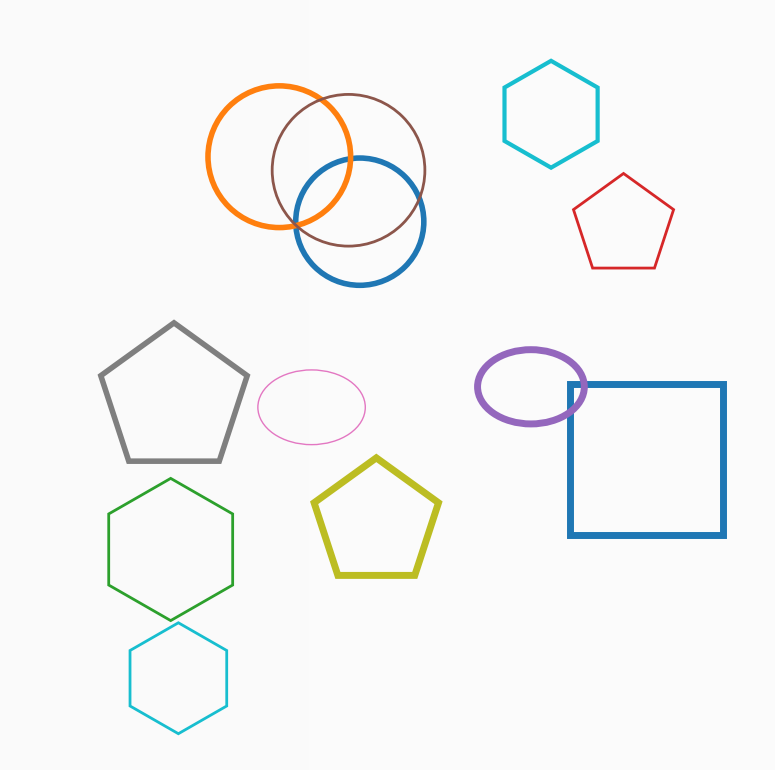[{"shape": "square", "thickness": 2.5, "radius": 0.49, "center": [0.834, 0.403]}, {"shape": "circle", "thickness": 2, "radius": 0.41, "center": [0.464, 0.712]}, {"shape": "circle", "thickness": 2, "radius": 0.46, "center": [0.36, 0.796]}, {"shape": "hexagon", "thickness": 1, "radius": 0.46, "center": [0.22, 0.286]}, {"shape": "pentagon", "thickness": 1, "radius": 0.34, "center": [0.805, 0.707]}, {"shape": "oval", "thickness": 2.5, "radius": 0.34, "center": [0.685, 0.498]}, {"shape": "circle", "thickness": 1, "radius": 0.49, "center": [0.45, 0.779]}, {"shape": "oval", "thickness": 0.5, "radius": 0.35, "center": [0.402, 0.471]}, {"shape": "pentagon", "thickness": 2, "radius": 0.5, "center": [0.225, 0.481]}, {"shape": "pentagon", "thickness": 2.5, "radius": 0.42, "center": [0.486, 0.321]}, {"shape": "hexagon", "thickness": 1.5, "radius": 0.35, "center": [0.711, 0.852]}, {"shape": "hexagon", "thickness": 1, "radius": 0.36, "center": [0.23, 0.119]}]